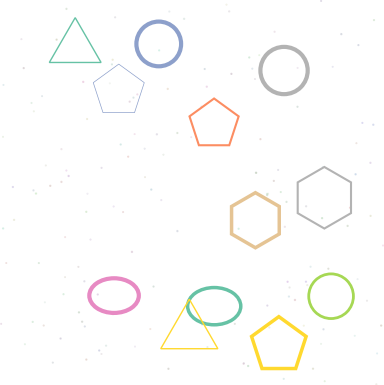[{"shape": "oval", "thickness": 2.5, "radius": 0.35, "center": [0.556, 0.205]}, {"shape": "triangle", "thickness": 1, "radius": 0.39, "center": [0.195, 0.877]}, {"shape": "pentagon", "thickness": 1.5, "radius": 0.34, "center": [0.556, 0.677]}, {"shape": "pentagon", "thickness": 0.5, "radius": 0.35, "center": [0.308, 0.764]}, {"shape": "circle", "thickness": 3, "radius": 0.29, "center": [0.412, 0.886]}, {"shape": "oval", "thickness": 3, "radius": 0.32, "center": [0.296, 0.232]}, {"shape": "circle", "thickness": 2, "radius": 0.29, "center": [0.86, 0.231]}, {"shape": "triangle", "thickness": 1, "radius": 0.43, "center": [0.492, 0.137]}, {"shape": "pentagon", "thickness": 2.5, "radius": 0.37, "center": [0.724, 0.103]}, {"shape": "hexagon", "thickness": 2.5, "radius": 0.36, "center": [0.663, 0.428]}, {"shape": "hexagon", "thickness": 1.5, "radius": 0.4, "center": [0.842, 0.486]}, {"shape": "circle", "thickness": 3, "radius": 0.31, "center": [0.738, 0.817]}]